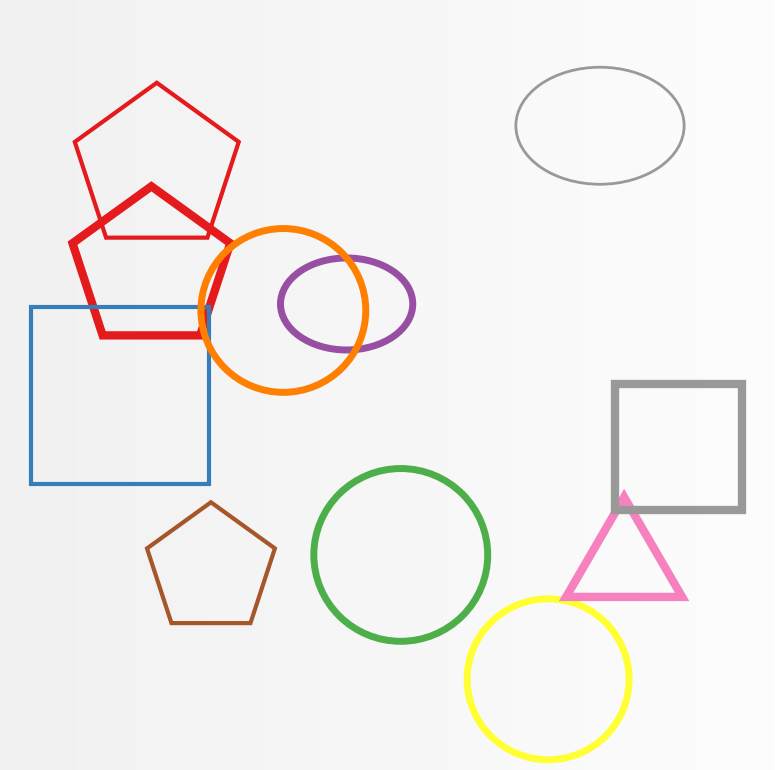[{"shape": "pentagon", "thickness": 1.5, "radius": 0.56, "center": [0.202, 0.781]}, {"shape": "pentagon", "thickness": 3, "radius": 0.54, "center": [0.195, 0.651]}, {"shape": "square", "thickness": 1.5, "radius": 0.58, "center": [0.155, 0.487]}, {"shape": "circle", "thickness": 2.5, "radius": 0.56, "center": [0.517, 0.279]}, {"shape": "oval", "thickness": 2.5, "radius": 0.43, "center": [0.447, 0.605]}, {"shape": "circle", "thickness": 2.5, "radius": 0.53, "center": [0.366, 0.597]}, {"shape": "circle", "thickness": 2.5, "radius": 0.52, "center": [0.707, 0.118]}, {"shape": "pentagon", "thickness": 1.5, "radius": 0.43, "center": [0.272, 0.261]}, {"shape": "triangle", "thickness": 3, "radius": 0.43, "center": [0.805, 0.268]}, {"shape": "oval", "thickness": 1, "radius": 0.54, "center": [0.774, 0.837]}, {"shape": "square", "thickness": 3, "radius": 0.41, "center": [0.875, 0.419]}]